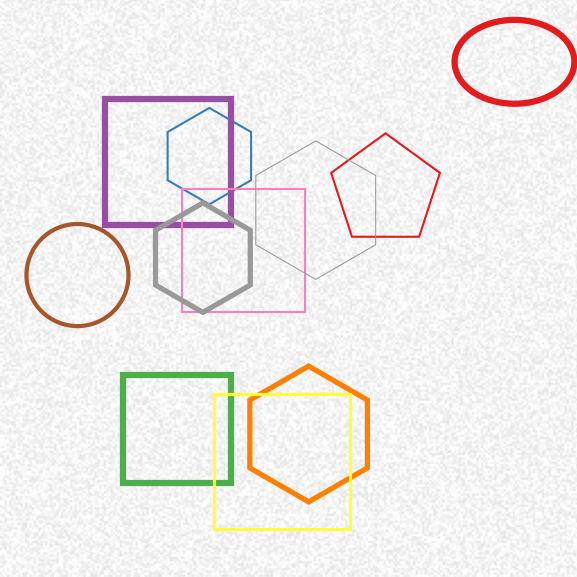[{"shape": "oval", "thickness": 3, "radius": 0.52, "center": [0.891, 0.892]}, {"shape": "pentagon", "thickness": 1, "radius": 0.49, "center": [0.668, 0.669]}, {"shape": "hexagon", "thickness": 1, "radius": 0.42, "center": [0.362, 0.729]}, {"shape": "square", "thickness": 3, "radius": 0.47, "center": [0.307, 0.257]}, {"shape": "square", "thickness": 3, "radius": 0.54, "center": [0.291, 0.718]}, {"shape": "hexagon", "thickness": 2.5, "radius": 0.59, "center": [0.534, 0.248]}, {"shape": "square", "thickness": 1.5, "radius": 0.59, "center": [0.489, 0.2]}, {"shape": "circle", "thickness": 2, "radius": 0.44, "center": [0.134, 0.523]}, {"shape": "square", "thickness": 1, "radius": 0.53, "center": [0.421, 0.565]}, {"shape": "hexagon", "thickness": 0.5, "radius": 0.6, "center": [0.547, 0.635]}, {"shape": "hexagon", "thickness": 2.5, "radius": 0.47, "center": [0.351, 0.553]}]